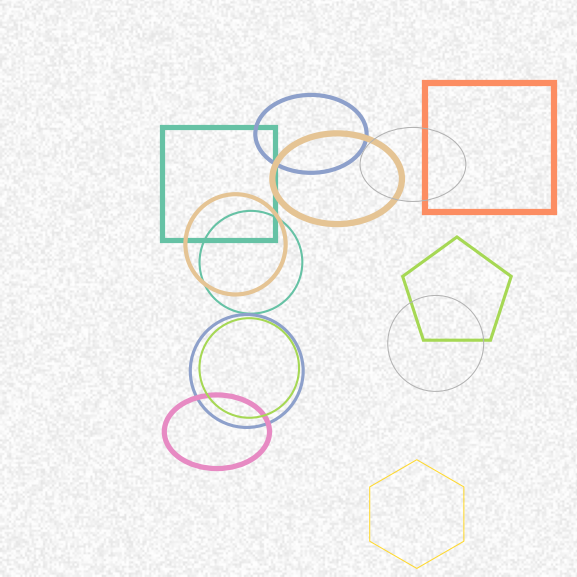[{"shape": "square", "thickness": 2.5, "radius": 0.49, "center": [0.379, 0.681]}, {"shape": "circle", "thickness": 1, "radius": 0.44, "center": [0.435, 0.545]}, {"shape": "square", "thickness": 3, "radius": 0.56, "center": [0.848, 0.743]}, {"shape": "oval", "thickness": 2, "radius": 0.48, "center": [0.538, 0.767]}, {"shape": "circle", "thickness": 1.5, "radius": 0.49, "center": [0.427, 0.357]}, {"shape": "oval", "thickness": 2.5, "radius": 0.46, "center": [0.376, 0.252]}, {"shape": "pentagon", "thickness": 1.5, "radius": 0.49, "center": [0.791, 0.49]}, {"shape": "circle", "thickness": 1, "radius": 0.43, "center": [0.432, 0.362]}, {"shape": "hexagon", "thickness": 0.5, "radius": 0.47, "center": [0.722, 0.109]}, {"shape": "circle", "thickness": 2, "radius": 0.43, "center": [0.408, 0.576]}, {"shape": "oval", "thickness": 3, "radius": 0.56, "center": [0.584, 0.69]}, {"shape": "oval", "thickness": 0.5, "radius": 0.46, "center": [0.715, 0.714]}, {"shape": "circle", "thickness": 0.5, "radius": 0.42, "center": [0.754, 0.404]}]